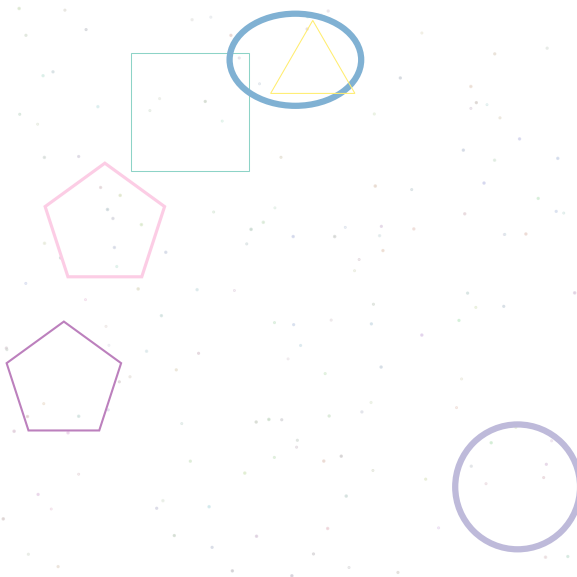[{"shape": "square", "thickness": 0.5, "radius": 0.51, "center": [0.329, 0.805]}, {"shape": "circle", "thickness": 3, "radius": 0.54, "center": [0.896, 0.156]}, {"shape": "oval", "thickness": 3, "radius": 0.57, "center": [0.511, 0.896]}, {"shape": "pentagon", "thickness": 1.5, "radius": 0.54, "center": [0.182, 0.608]}, {"shape": "pentagon", "thickness": 1, "radius": 0.52, "center": [0.111, 0.338]}, {"shape": "triangle", "thickness": 0.5, "radius": 0.42, "center": [0.542, 0.879]}]